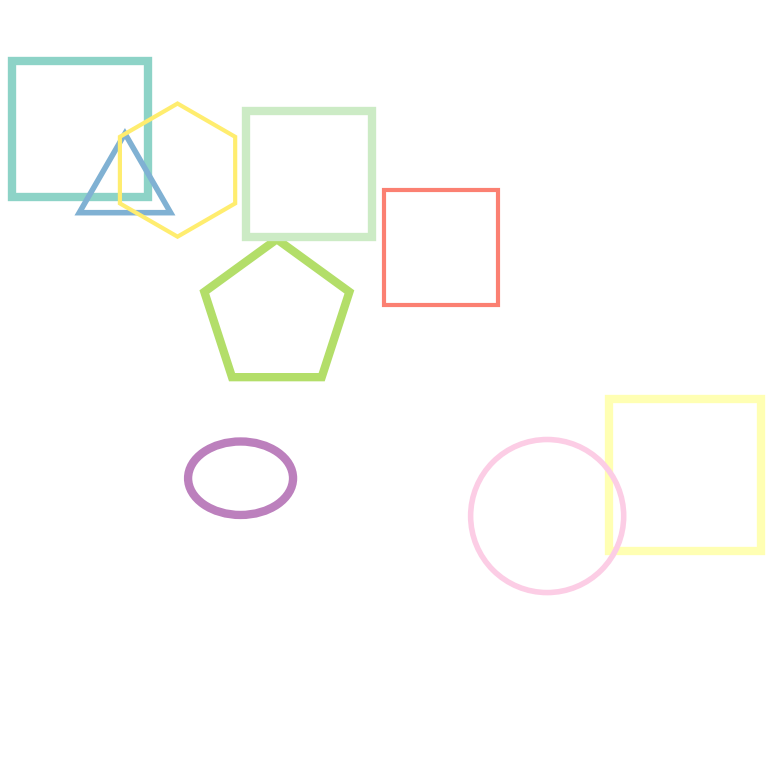[{"shape": "square", "thickness": 3, "radius": 0.44, "center": [0.104, 0.833]}, {"shape": "square", "thickness": 3, "radius": 0.49, "center": [0.89, 0.383]}, {"shape": "square", "thickness": 1.5, "radius": 0.37, "center": [0.573, 0.679]}, {"shape": "triangle", "thickness": 2, "radius": 0.34, "center": [0.162, 0.758]}, {"shape": "pentagon", "thickness": 3, "radius": 0.5, "center": [0.36, 0.59]}, {"shape": "circle", "thickness": 2, "radius": 0.5, "center": [0.711, 0.33]}, {"shape": "oval", "thickness": 3, "radius": 0.34, "center": [0.312, 0.379]}, {"shape": "square", "thickness": 3, "radius": 0.41, "center": [0.401, 0.774]}, {"shape": "hexagon", "thickness": 1.5, "radius": 0.43, "center": [0.231, 0.779]}]